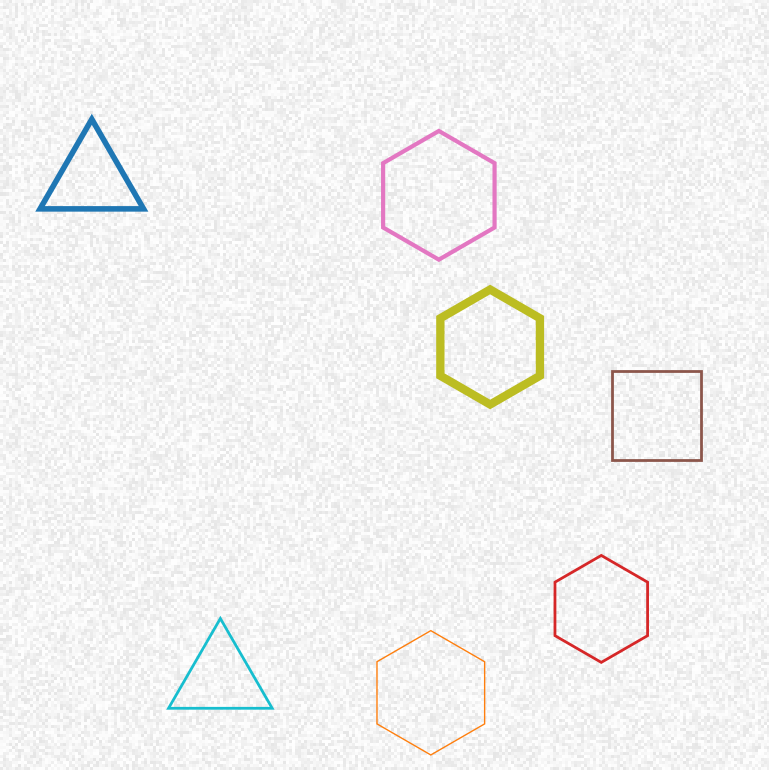[{"shape": "triangle", "thickness": 2, "radius": 0.39, "center": [0.119, 0.768]}, {"shape": "hexagon", "thickness": 0.5, "radius": 0.4, "center": [0.559, 0.1]}, {"shape": "hexagon", "thickness": 1, "radius": 0.35, "center": [0.781, 0.209]}, {"shape": "square", "thickness": 1, "radius": 0.29, "center": [0.853, 0.46]}, {"shape": "hexagon", "thickness": 1.5, "radius": 0.42, "center": [0.57, 0.746]}, {"shape": "hexagon", "thickness": 3, "radius": 0.37, "center": [0.637, 0.549]}, {"shape": "triangle", "thickness": 1, "radius": 0.39, "center": [0.286, 0.119]}]